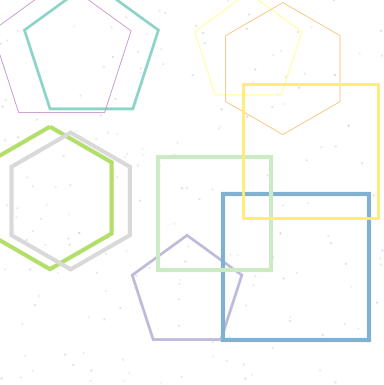[{"shape": "pentagon", "thickness": 2, "radius": 0.91, "center": [0.237, 0.865]}, {"shape": "pentagon", "thickness": 1, "radius": 0.73, "center": [0.645, 0.872]}, {"shape": "pentagon", "thickness": 2, "radius": 0.75, "center": [0.486, 0.239]}, {"shape": "square", "thickness": 3, "radius": 0.95, "center": [0.769, 0.307]}, {"shape": "hexagon", "thickness": 0.5, "radius": 0.86, "center": [0.735, 0.822]}, {"shape": "hexagon", "thickness": 3, "radius": 0.93, "center": [0.13, 0.486]}, {"shape": "hexagon", "thickness": 3, "radius": 0.89, "center": [0.184, 0.478]}, {"shape": "pentagon", "thickness": 0.5, "radius": 0.95, "center": [0.16, 0.861]}, {"shape": "square", "thickness": 3, "radius": 0.73, "center": [0.556, 0.446]}, {"shape": "square", "thickness": 2, "radius": 0.87, "center": [0.807, 0.608]}]